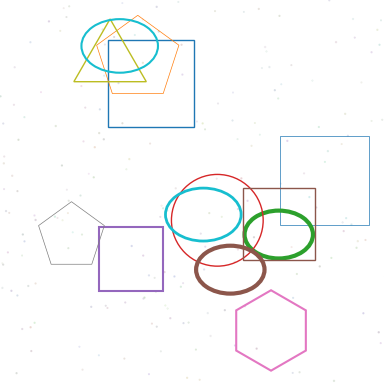[{"shape": "square", "thickness": 1, "radius": 0.56, "center": [0.392, 0.783]}, {"shape": "square", "thickness": 0.5, "radius": 0.58, "center": [0.842, 0.532]}, {"shape": "pentagon", "thickness": 0.5, "radius": 0.56, "center": [0.358, 0.848]}, {"shape": "oval", "thickness": 3, "radius": 0.44, "center": [0.724, 0.391]}, {"shape": "circle", "thickness": 1, "radius": 0.6, "center": [0.564, 0.428]}, {"shape": "square", "thickness": 1.5, "radius": 0.42, "center": [0.341, 0.328]}, {"shape": "square", "thickness": 1, "radius": 0.47, "center": [0.724, 0.419]}, {"shape": "oval", "thickness": 3, "radius": 0.44, "center": [0.598, 0.3]}, {"shape": "hexagon", "thickness": 1.5, "radius": 0.52, "center": [0.704, 0.142]}, {"shape": "pentagon", "thickness": 0.5, "radius": 0.45, "center": [0.186, 0.386]}, {"shape": "triangle", "thickness": 1, "radius": 0.54, "center": [0.286, 0.842]}, {"shape": "oval", "thickness": 1.5, "radius": 0.5, "center": [0.311, 0.881]}, {"shape": "oval", "thickness": 2, "radius": 0.49, "center": [0.528, 0.443]}]